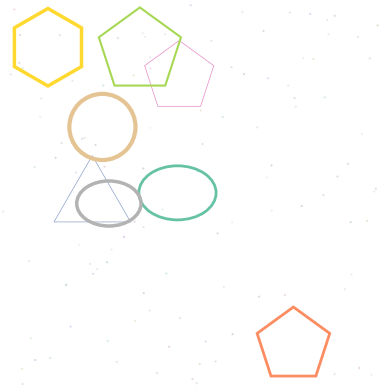[{"shape": "oval", "thickness": 2, "radius": 0.5, "center": [0.461, 0.499]}, {"shape": "pentagon", "thickness": 2, "radius": 0.5, "center": [0.762, 0.103]}, {"shape": "triangle", "thickness": 0.5, "radius": 0.57, "center": [0.24, 0.481]}, {"shape": "pentagon", "thickness": 0.5, "radius": 0.47, "center": [0.465, 0.8]}, {"shape": "pentagon", "thickness": 1.5, "radius": 0.56, "center": [0.363, 0.868]}, {"shape": "hexagon", "thickness": 2.5, "radius": 0.5, "center": [0.125, 0.877]}, {"shape": "circle", "thickness": 3, "radius": 0.43, "center": [0.266, 0.67]}, {"shape": "oval", "thickness": 2.5, "radius": 0.42, "center": [0.283, 0.471]}]